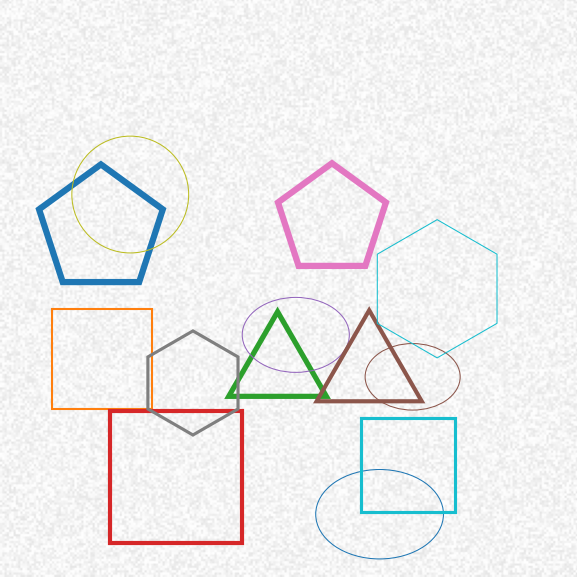[{"shape": "oval", "thickness": 0.5, "radius": 0.55, "center": [0.657, 0.109]}, {"shape": "pentagon", "thickness": 3, "radius": 0.56, "center": [0.175, 0.602]}, {"shape": "square", "thickness": 1, "radius": 0.43, "center": [0.176, 0.378]}, {"shape": "triangle", "thickness": 2.5, "radius": 0.49, "center": [0.481, 0.362]}, {"shape": "square", "thickness": 2, "radius": 0.57, "center": [0.304, 0.173]}, {"shape": "oval", "thickness": 0.5, "radius": 0.46, "center": [0.512, 0.419]}, {"shape": "triangle", "thickness": 2, "radius": 0.53, "center": [0.639, 0.357]}, {"shape": "oval", "thickness": 0.5, "radius": 0.41, "center": [0.715, 0.347]}, {"shape": "pentagon", "thickness": 3, "radius": 0.49, "center": [0.575, 0.618]}, {"shape": "hexagon", "thickness": 1.5, "radius": 0.45, "center": [0.334, 0.336]}, {"shape": "circle", "thickness": 0.5, "radius": 0.51, "center": [0.226, 0.662]}, {"shape": "square", "thickness": 1.5, "radius": 0.41, "center": [0.707, 0.194]}, {"shape": "hexagon", "thickness": 0.5, "radius": 0.6, "center": [0.757, 0.499]}]